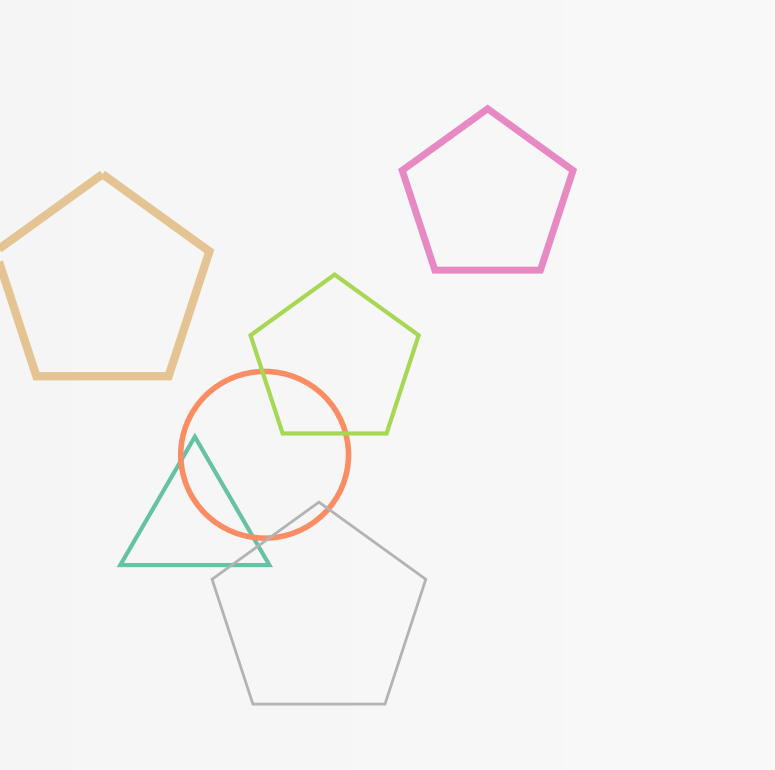[{"shape": "triangle", "thickness": 1.5, "radius": 0.56, "center": [0.251, 0.322]}, {"shape": "circle", "thickness": 2, "radius": 0.54, "center": [0.341, 0.409]}, {"shape": "pentagon", "thickness": 2.5, "radius": 0.58, "center": [0.629, 0.743]}, {"shape": "pentagon", "thickness": 1.5, "radius": 0.57, "center": [0.432, 0.529]}, {"shape": "pentagon", "thickness": 3, "radius": 0.73, "center": [0.132, 0.629]}, {"shape": "pentagon", "thickness": 1, "radius": 0.72, "center": [0.412, 0.203]}]